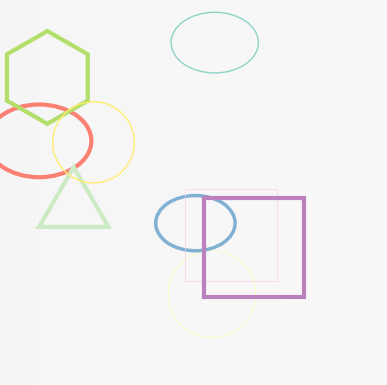[{"shape": "oval", "thickness": 1, "radius": 0.56, "center": [0.554, 0.889]}, {"shape": "circle", "thickness": 0.5, "radius": 0.57, "center": [0.547, 0.236]}, {"shape": "oval", "thickness": 3, "radius": 0.67, "center": [0.101, 0.634]}, {"shape": "oval", "thickness": 2.5, "radius": 0.51, "center": [0.504, 0.42]}, {"shape": "hexagon", "thickness": 3, "radius": 0.6, "center": [0.122, 0.799]}, {"shape": "square", "thickness": 0.5, "radius": 0.59, "center": [0.597, 0.39]}, {"shape": "square", "thickness": 3, "radius": 0.64, "center": [0.655, 0.357]}, {"shape": "triangle", "thickness": 3, "radius": 0.52, "center": [0.19, 0.462]}, {"shape": "circle", "thickness": 1, "radius": 0.53, "center": [0.241, 0.63]}]